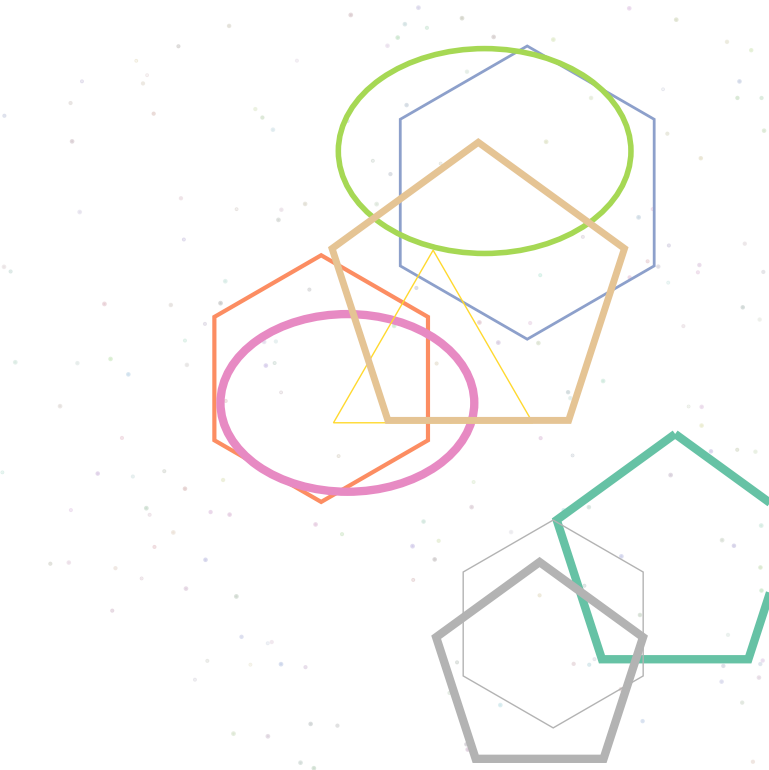[{"shape": "pentagon", "thickness": 3, "radius": 0.81, "center": [0.877, 0.275]}, {"shape": "hexagon", "thickness": 1.5, "radius": 0.8, "center": [0.417, 0.508]}, {"shape": "hexagon", "thickness": 1, "radius": 0.95, "center": [0.685, 0.75]}, {"shape": "oval", "thickness": 3, "radius": 0.82, "center": [0.451, 0.477]}, {"shape": "oval", "thickness": 2, "radius": 0.95, "center": [0.629, 0.804]}, {"shape": "triangle", "thickness": 0.5, "radius": 0.75, "center": [0.562, 0.526]}, {"shape": "pentagon", "thickness": 2.5, "radius": 1.0, "center": [0.621, 0.616]}, {"shape": "hexagon", "thickness": 0.5, "radius": 0.67, "center": [0.718, 0.19]}, {"shape": "pentagon", "thickness": 3, "radius": 0.71, "center": [0.701, 0.129]}]